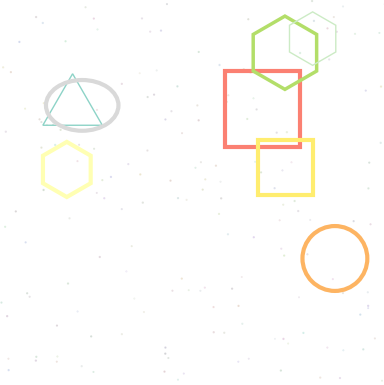[{"shape": "triangle", "thickness": 1, "radius": 0.45, "center": [0.189, 0.719]}, {"shape": "hexagon", "thickness": 3, "radius": 0.36, "center": [0.174, 0.56]}, {"shape": "square", "thickness": 3, "radius": 0.49, "center": [0.682, 0.716]}, {"shape": "circle", "thickness": 3, "radius": 0.42, "center": [0.87, 0.329]}, {"shape": "hexagon", "thickness": 2.5, "radius": 0.48, "center": [0.74, 0.863]}, {"shape": "oval", "thickness": 3, "radius": 0.47, "center": [0.214, 0.726]}, {"shape": "hexagon", "thickness": 1, "radius": 0.35, "center": [0.812, 0.9]}, {"shape": "square", "thickness": 3, "radius": 0.36, "center": [0.742, 0.565]}]